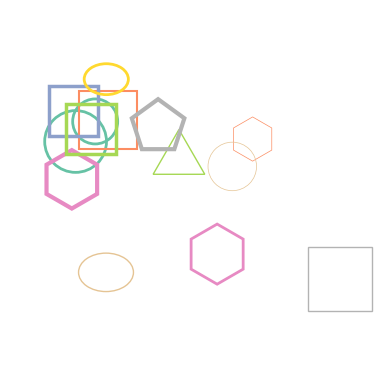[{"shape": "circle", "thickness": 2, "radius": 0.29, "center": [0.247, 0.685]}, {"shape": "circle", "thickness": 2, "radius": 0.4, "center": [0.196, 0.633]}, {"shape": "hexagon", "thickness": 0.5, "radius": 0.29, "center": [0.656, 0.639]}, {"shape": "square", "thickness": 1.5, "radius": 0.37, "center": [0.281, 0.688]}, {"shape": "square", "thickness": 2.5, "radius": 0.32, "center": [0.191, 0.712]}, {"shape": "hexagon", "thickness": 2, "radius": 0.39, "center": [0.564, 0.34]}, {"shape": "hexagon", "thickness": 3, "radius": 0.38, "center": [0.187, 0.534]}, {"shape": "triangle", "thickness": 1, "radius": 0.39, "center": [0.465, 0.586]}, {"shape": "square", "thickness": 2.5, "radius": 0.33, "center": [0.237, 0.665]}, {"shape": "oval", "thickness": 2, "radius": 0.29, "center": [0.276, 0.794]}, {"shape": "oval", "thickness": 1, "radius": 0.36, "center": [0.275, 0.293]}, {"shape": "circle", "thickness": 0.5, "radius": 0.32, "center": [0.603, 0.568]}, {"shape": "square", "thickness": 1, "radius": 0.42, "center": [0.884, 0.277]}, {"shape": "pentagon", "thickness": 3, "radius": 0.36, "center": [0.411, 0.671]}]